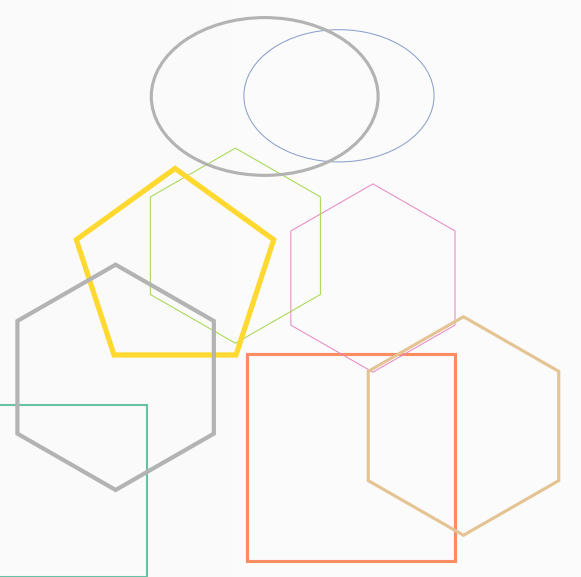[{"shape": "square", "thickness": 1, "radius": 0.74, "center": [0.105, 0.149]}, {"shape": "square", "thickness": 1.5, "radius": 0.9, "center": [0.604, 0.206]}, {"shape": "oval", "thickness": 0.5, "radius": 0.82, "center": [0.583, 0.833]}, {"shape": "hexagon", "thickness": 0.5, "radius": 0.82, "center": [0.642, 0.518]}, {"shape": "hexagon", "thickness": 0.5, "radius": 0.84, "center": [0.405, 0.574]}, {"shape": "pentagon", "thickness": 2.5, "radius": 0.89, "center": [0.301, 0.529]}, {"shape": "hexagon", "thickness": 1.5, "radius": 0.95, "center": [0.797, 0.261]}, {"shape": "hexagon", "thickness": 2, "radius": 0.98, "center": [0.199, 0.346]}, {"shape": "oval", "thickness": 1.5, "radius": 0.98, "center": [0.455, 0.832]}]